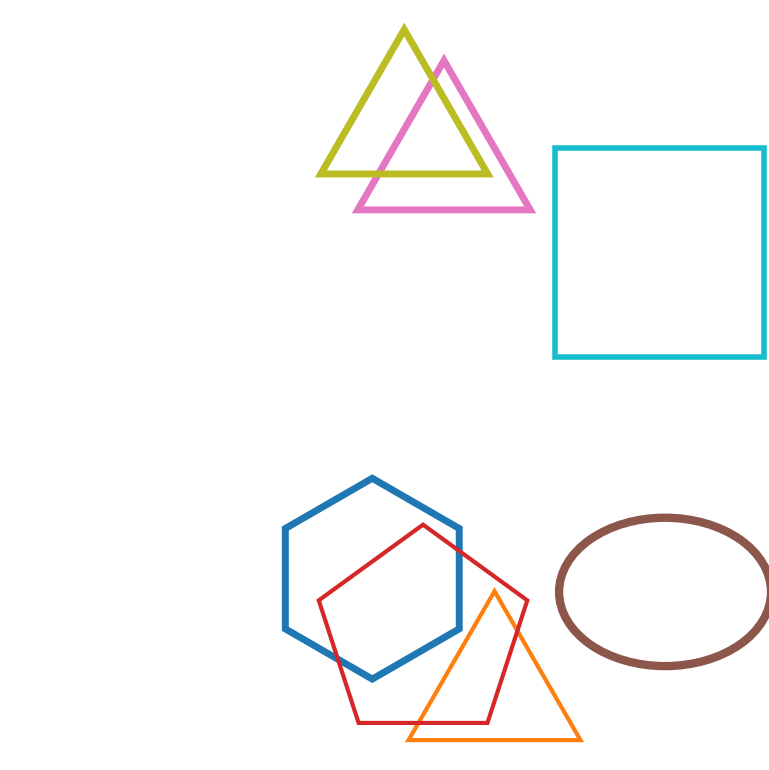[{"shape": "hexagon", "thickness": 2.5, "radius": 0.65, "center": [0.483, 0.248]}, {"shape": "triangle", "thickness": 1.5, "radius": 0.64, "center": [0.642, 0.103]}, {"shape": "pentagon", "thickness": 1.5, "radius": 0.71, "center": [0.549, 0.176]}, {"shape": "oval", "thickness": 3, "radius": 0.69, "center": [0.864, 0.231]}, {"shape": "triangle", "thickness": 2.5, "radius": 0.65, "center": [0.577, 0.792]}, {"shape": "triangle", "thickness": 2.5, "radius": 0.63, "center": [0.525, 0.837]}, {"shape": "square", "thickness": 2, "radius": 0.68, "center": [0.856, 0.671]}]